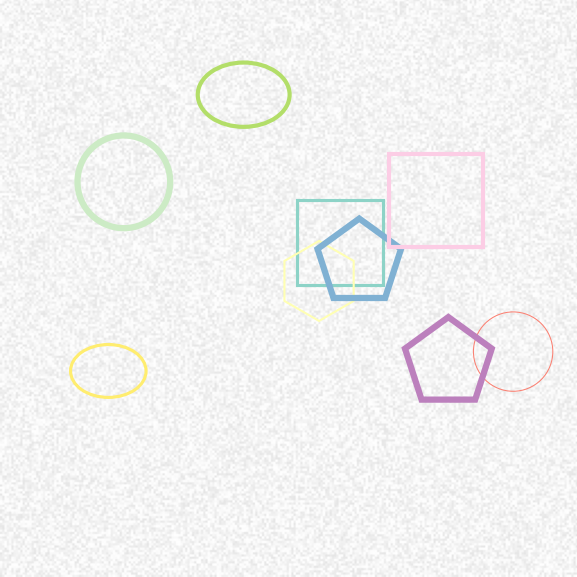[{"shape": "square", "thickness": 1.5, "radius": 0.37, "center": [0.589, 0.579]}, {"shape": "hexagon", "thickness": 1, "radius": 0.35, "center": [0.552, 0.513]}, {"shape": "circle", "thickness": 0.5, "radius": 0.34, "center": [0.889, 0.39]}, {"shape": "pentagon", "thickness": 3, "radius": 0.38, "center": [0.622, 0.545]}, {"shape": "oval", "thickness": 2, "radius": 0.4, "center": [0.422, 0.835]}, {"shape": "square", "thickness": 2, "radius": 0.4, "center": [0.755, 0.652]}, {"shape": "pentagon", "thickness": 3, "radius": 0.39, "center": [0.776, 0.371]}, {"shape": "circle", "thickness": 3, "radius": 0.4, "center": [0.214, 0.684]}, {"shape": "oval", "thickness": 1.5, "radius": 0.33, "center": [0.188, 0.357]}]